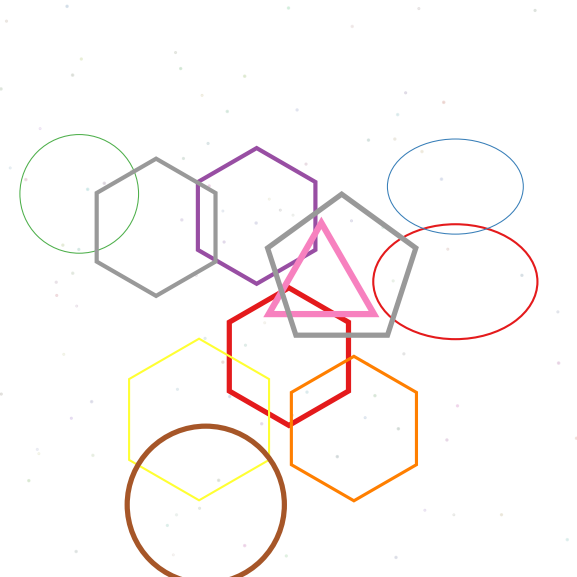[{"shape": "hexagon", "thickness": 2.5, "radius": 0.6, "center": [0.5, 0.382]}, {"shape": "oval", "thickness": 1, "radius": 0.71, "center": [0.788, 0.511]}, {"shape": "oval", "thickness": 0.5, "radius": 0.59, "center": [0.789, 0.676]}, {"shape": "circle", "thickness": 0.5, "radius": 0.51, "center": [0.137, 0.663]}, {"shape": "hexagon", "thickness": 2, "radius": 0.59, "center": [0.444, 0.625]}, {"shape": "hexagon", "thickness": 1.5, "radius": 0.63, "center": [0.613, 0.257]}, {"shape": "hexagon", "thickness": 1, "radius": 0.7, "center": [0.345, 0.273]}, {"shape": "circle", "thickness": 2.5, "radius": 0.68, "center": [0.356, 0.125]}, {"shape": "triangle", "thickness": 3, "radius": 0.53, "center": [0.556, 0.508]}, {"shape": "pentagon", "thickness": 2.5, "radius": 0.67, "center": [0.592, 0.528]}, {"shape": "hexagon", "thickness": 2, "radius": 0.59, "center": [0.27, 0.606]}]